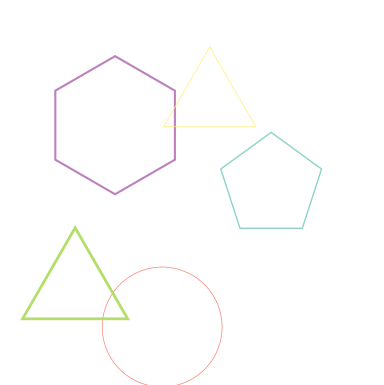[{"shape": "pentagon", "thickness": 1, "radius": 0.69, "center": [0.704, 0.518]}, {"shape": "circle", "thickness": 0.5, "radius": 0.78, "center": [0.421, 0.151]}, {"shape": "triangle", "thickness": 2, "radius": 0.79, "center": [0.195, 0.251]}, {"shape": "hexagon", "thickness": 1.5, "radius": 0.9, "center": [0.299, 0.675]}, {"shape": "triangle", "thickness": 0.5, "radius": 0.69, "center": [0.545, 0.74]}]